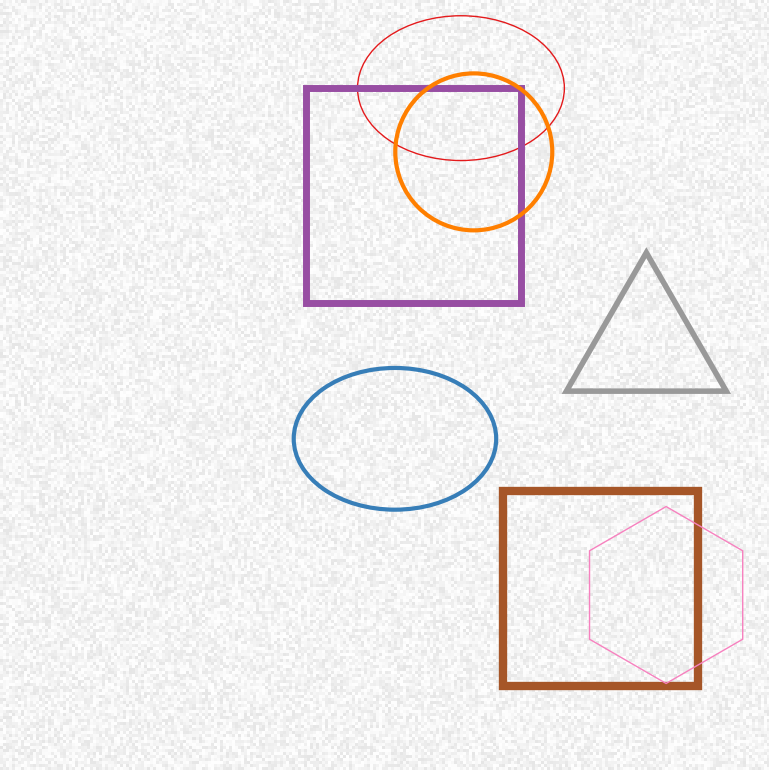[{"shape": "oval", "thickness": 0.5, "radius": 0.67, "center": [0.599, 0.886]}, {"shape": "oval", "thickness": 1.5, "radius": 0.66, "center": [0.513, 0.43]}, {"shape": "square", "thickness": 2.5, "radius": 0.7, "center": [0.537, 0.746]}, {"shape": "circle", "thickness": 1.5, "radius": 0.51, "center": [0.615, 0.803]}, {"shape": "square", "thickness": 3, "radius": 0.63, "center": [0.78, 0.235]}, {"shape": "hexagon", "thickness": 0.5, "radius": 0.57, "center": [0.865, 0.227]}, {"shape": "triangle", "thickness": 2, "radius": 0.6, "center": [0.839, 0.552]}]